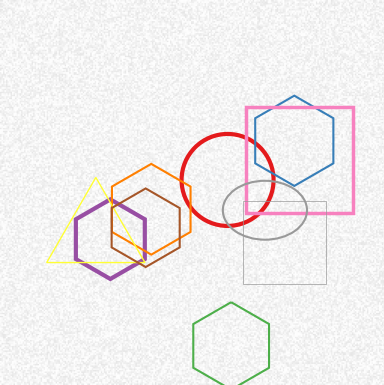[{"shape": "circle", "thickness": 3, "radius": 0.6, "center": [0.591, 0.533]}, {"shape": "hexagon", "thickness": 1.5, "radius": 0.59, "center": [0.764, 0.634]}, {"shape": "hexagon", "thickness": 1.5, "radius": 0.57, "center": [0.6, 0.101]}, {"shape": "hexagon", "thickness": 3, "radius": 0.52, "center": [0.287, 0.379]}, {"shape": "hexagon", "thickness": 1.5, "radius": 0.59, "center": [0.393, 0.456]}, {"shape": "triangle", "thickness": 1, "radius": 0.74, "center": [0.249, 0.392]}, {"shape": "hexagon", "thickness": 1.5, "radius": 0.51, "center": [0.378, 0.408]}, {"shape": "square", "thickness": 2.5, "radius": 0.69, "center": [0.778, 0.584]}, {"shape": "square", "thickness": 0.5, "radius": 0.54, "center": [0.739, 0.37]}, {"shape": "oval", "thickness": 1.5, "radius": 0.55, "center": [0.688, 0.454]}]